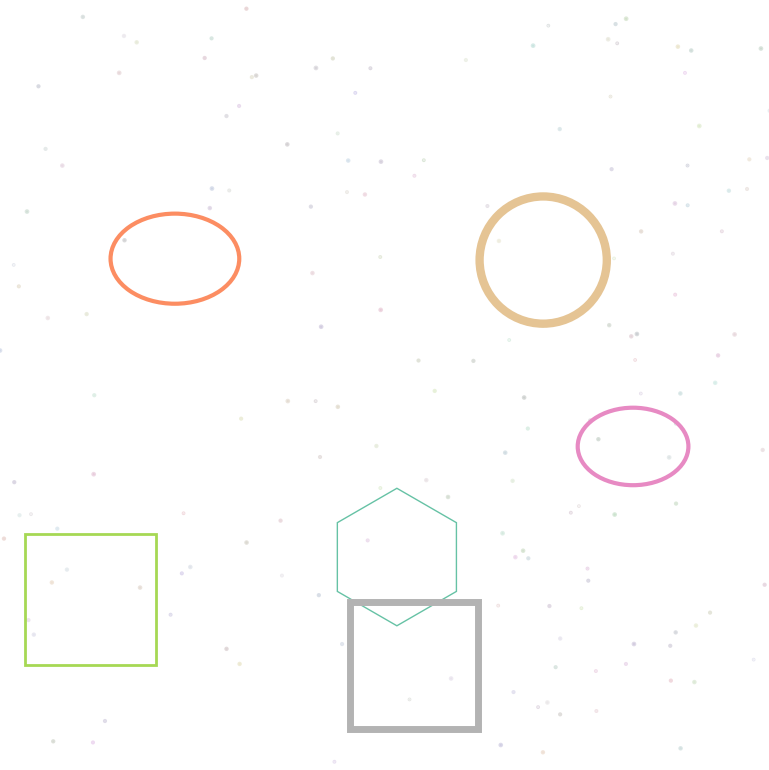[{"shape": "hexagon", "thickness": 0.5, "radius": 0.45, "center": [0.515, 0.277]}, {"shape": "oval", "thickness": 1.5, "radius": 0.42, "center": [0.227, 0.664]}, {"shape": "oval", "thickness": 1.5, "radius": 0.36, "center": [0.822, 0.42]}, {"shape": "square", "thickness": 1, "radius": 0.43, "center": [0.117, 0.221]}, {"shape": "circle", "thickness": 3, "radius": 0.41, "center": [0.705, 0.662]}, {"shape": "square", "thickness": 2.5, "radius": 0.41, "center": [0.538, 0.136]}]